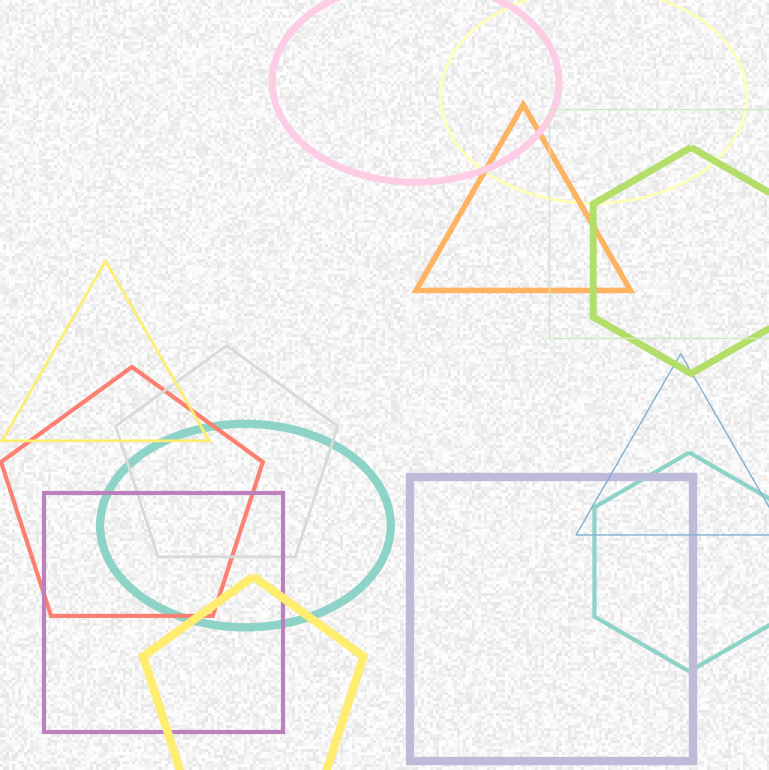[{"shape": "hexagon", "thickness": 1.5, "radius": 0.71, "center": [0.895, 0.27]}, {"shape": "oval", "thickness": 3, "radius": 0.94, "center": [0.319, 0.317]}, {"shape": "oval", "thickness": 1, "radius": 0.99, "center": [0.771, 0.875]}, {"shape": "square", "thickness": 3, "radius": 0.92, "center": [0.716, 0.196]}, {"shape": "pentagon", "thickness": 1.5, "radius": 0.89, "center": [0.171, 0.345]}, {"shape": "triangle", "thickness": 0.5, "radius": 0.78, "center": [0.884, 0.384]}, {"shape": "triangle", "thickness": 2, "radius": 0.8, "center": [0.68, 0.703]}, {"shape": "hexagon", "thickness": 2.5, "radius": 0.73, "center": [0.898, 0.662]}, {"shape": "oval", "thickness": 2.5, "radius": 0.93, "center": [0.54, 0.894]}, {"shape": "pentagon", "thickness": 1, "radius": 0.76, "center": [0.294, 0.4]}, {"shape": "square", "thickness": 1.5, "radius": 0.78, "center": [0.212, 0.204]}, {"shape": "square", "thickness": 0.5, "radius": 0.74, "center": [0.861, 0.71]}, {"shape": "pentagon", "thickness": 3, "radius": 0.75, "center": [0.329, 0.101]}, {"shape": "triangle", "thickness": 1, "radius": 0.78, "center": [0.137, 0.505]}]